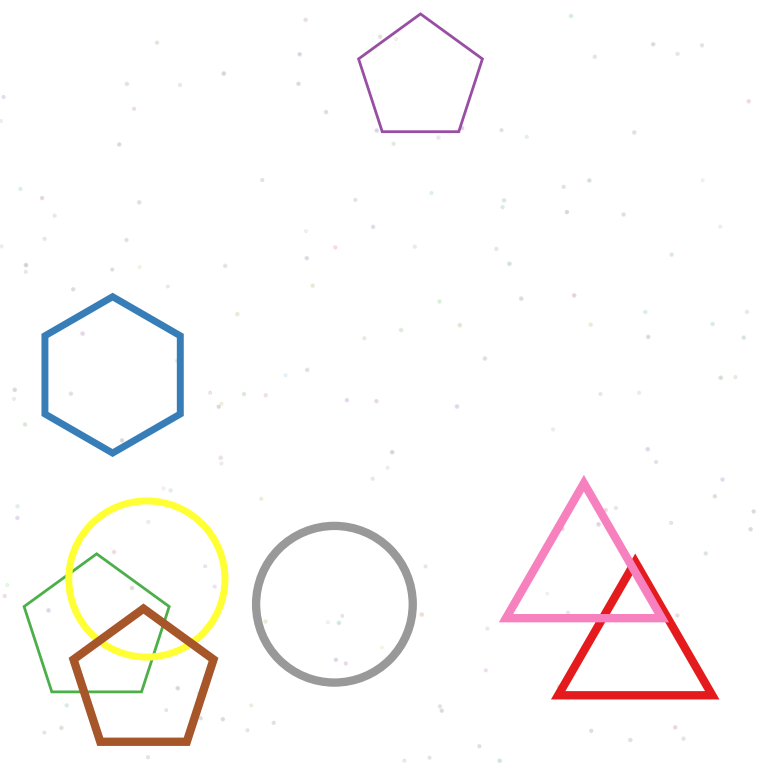[{"shape": "triangle", "thickness": 3, "radius": 0.58, "center": [0.825, 0.155]}, {"shape": "hexagon", "thickness": 2.5, "radius": 0.51, "center": [0.146, 0.513]}, {"shape": "pentagon", "thickness": 1, "radius": 0.5, "center": [0.126, 0.182]}, {"shape": "pentagon", "thickness": 1, "radius": 0.42, "center": [0.546, 0.897]}, {"shape": "circle", "thickness": 2.5, "radius": 0.51, "center": [0.191, 0.248]}, {"shape": "pentagon", "thickness": 3, "radius": 0.48, "center": [0.186, 0.114]}, {"shape": "triangle", "thickness": 3, "radius": 0.58, "center": [0.758, 0.256]}, {"shape": "circle", "thickness": 3, "radius": 0.51, "center": [0.434, 0.215]}]